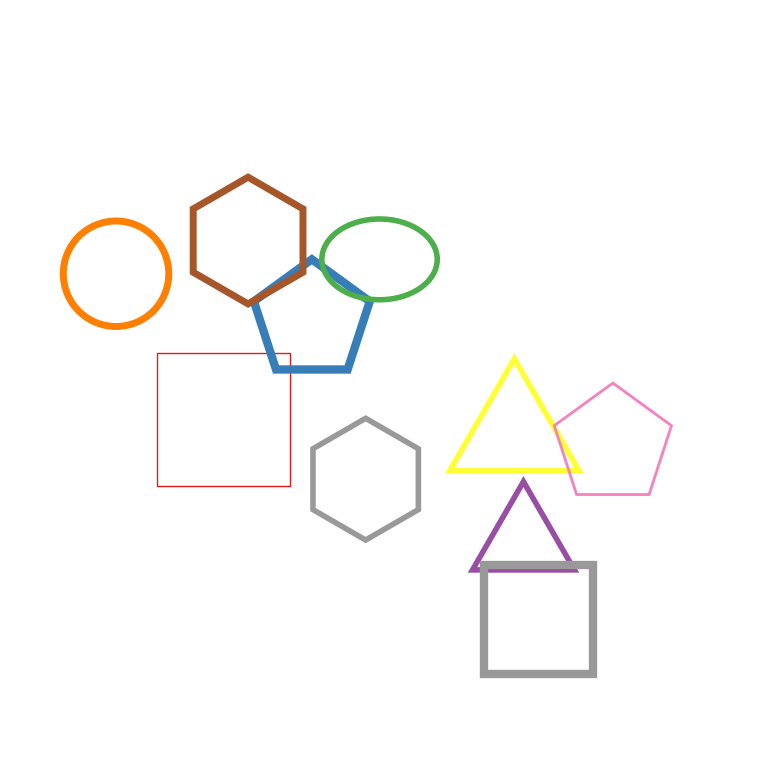[{"shape": "square", "thickness": 0.5, "radius": 0.43, "center": [0.29, 0.456]}, {"shape": "pentagon", "thickness": 3, "radius": 0.4, "center": [0.405, 0.584]}, {"shape": "oval", "thickness": 2, "radius": 0.37, "center": [0.493, 0.663]}, {"shape": "triangle", "thickness": 2, "radius": 0.38, "center": [0.68, 0.298]}, {"shape": "circle", "thickness": 2.5, "radius": 0.34, "center": [0.151, 0.644]}, {"shape": "triangle", "thickness": 2, "radius": 0.49, "center": [0.668, 0.437]}, {"shape": "hexagon", "thickness": 2.5, "radius": 0.41, "center": [0.322, 0.688]}, {"shape": "pentagon", "thickness": 1, "radius": 0.4, "center": [0.796, 0.422]}, {"shape": "square", "thickness": 3, "radius": 0.35, "center": [0.7, 0.196]}, {"shape": "hexagon", "thickness": 2, "radius": 0.4, "center": [0.475, 0.378]}]